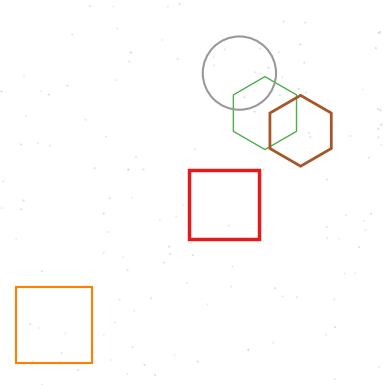[{"shape": "square", "thickness": 2.5, "radius": 0.45, "center": [0.582, 0.468]}, {"shape": "hexagon", "thickness": 1, "radius": 0.47, "center": [0.688, 0.706]}, {"shape": "square", "thickness": 1.5, "radius": 0.5, "center": [0.141, 0.156]}, {"shape": "hexagon", "thickness": 2, "radius": 0.46, "center": [0.781, 0.66]}, {"shape": "circle", "thickness": 1.5, "radius": 0.48, "center": [0.622, 0.81]}]